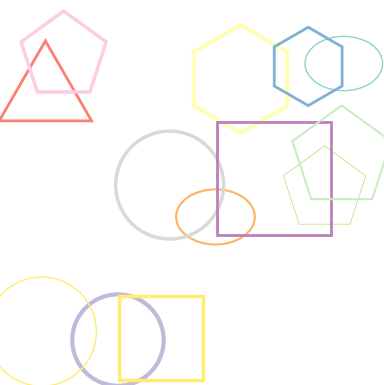[{"shape": "oval", "thickness": 1, "radius": 0.5, "center": [0.893, 0.835]}, {"shape": "hexagon", "thickness": 3, "radius": 0.7, "center": [0.625, 0.795]}, {"shape": "circle", "thickness": 3, "radius": 0.59, "center": [0.306, 0.117]}, {"shape": "triangle", "thickness": 2, "radius": 0.69, "center": [0.118, 0.755]}, {"shape": "hexagon", "thickness": 2, "radius": 0.51, "center": [0.8, 0.828]}, {"shape": "oval", "thickness": 1.5, "radius": 0.51, "center": [0.56, 0.437]}, {"shape": "pentagon", "thickness": 0.5, "radius": 0.56, "center": [0.843, 0.509]}, {"shape": "pentagon", "thickness": 2.5, "radius": 0.58, "center": [0.165, 0.855]}, {"shape": "circle", "thickness": 2.5, "radius": 0.7, "center": [0.441, 0.519]}, {"shape": "square", "thickness": 2, "radius": 0.74, "center": [0.711, 0.536]}, {"shape": "pentagon", "thickness": 1.5, "radius": 0.67, "center": [0.888, 0.592]}, {"shape": "square", "thickness": 2.5, "radius": 0.55, "center": [0.419, 0.123]}, {"shape": "circle", "thickness": 1, "radius": 0.71, "center": [0.108, 0.139]}]